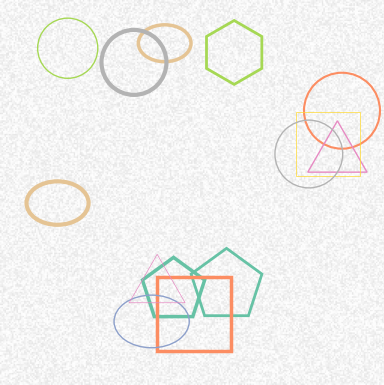[{"shape": "pentagon", "thickness": 2.5, "radius": 0.42, "center": [0.451, 0.246]}, {"shape": "pentagon", "thickness": 2, "radius": 0.48, "center": [0.588, 0.258]}, {"shape": "square", "thickness": 2.5, "radius": 0.48, "center": [0.503, 0.184]}, {"shape": "circle", "thickness": 1.5, "radius": 0.49, "center": [0.888, 0.712]}, {"shape": "oval", "thickness": 1, "radius": 0.49, "center": [0.394, 0.165]}, {"shape": "triangle", "thickness": 0.5, "radius": 0.42, "center": [0.408, 0.256]}, {"shape": "triangle", "thickness": 1, "radius": 0.44, "center": [0.876, 0.597]}, {"shape": "circle", "thickness": 1, "radius": 0.39, "center": [0.176, 0.875]}, {"shape": "hexagon", "thickness": 2, "radius": 0.41, "center": [0.608, 0.864]}, {"shape": "square", "thickness": 0.5, "radius": 0.41, "center": [0.852, 0.626]}, {"shape": "oval", "thickness": 2.5, "radius": 0.34, "center": [0.428, 0.888]}, {"shape": "oval", "thickness": 3, "radius": 0.4, "center": [0.149, 0.473]}, {"shape": "circle", "thickness": 1, "radius": 0.44, "center": [0.802, 0.6]}, {"shape": "circle", "thickness": 3, "radius": 0.42, "center": [0.348, 0.838]}]